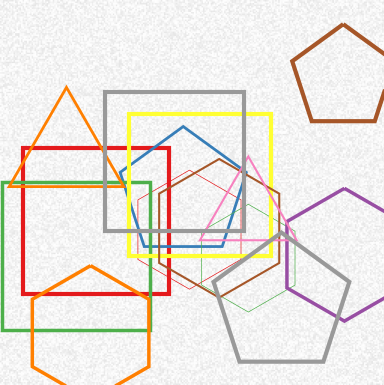[{"shape": "square", "thickness": 3, "radius": 0.95, "center": [0.249, 0.426]}, {"shape": "hexagon", "thickness": 0.5, "radius": 0.77, "center": [0.492, 0.403]}, {"shape": "pentagon", "thickness": 2, "radius": 0.86, "center": [0.476, 0.499]}, {"shape": "square", "thickness": 2.5, "radius": 0.96, "center": [0.197, 0.335]}, {"shape": "hexagon", "thickness": 0.5, "radius": 0.7, "center": [0.645, 0.329]}, {"shape": "hexagon", "thickness": 2.5, "radius": 0.86, "center": [0.895, 0.338]}, {"shape": "triangle", "thickness": 2, "radius": 0.86, "center": [0.173, 0.601]}, {"shape": "hexagon", "thickness": 2.5, "radius": 0.87, "center": [0.235, 0.135]}, {"shape": "square", "thickness": 3, "radius": 0.92, "center": [0.519, 0.519]}, {"shape": "pentagon", "thickness": 3, "radius": 0.7, "center": [0.892, 0.798]}, {"shape": "hexagon", "thickness": 1.5, "radius": 0.9, "center": [0.569, 0.407]}, {"shape": "triangle", "thickness": 1.5, "radius": 0.73, "center": [0.645, 0.448]}, {"shape": "square", "thickness": 3, "radius": 0.9, "center": [0.454, 0.581]}, {"shape": "pentagon", "thickness": 3, "radius": 0.93, "center": [0.731, 0.211]}]